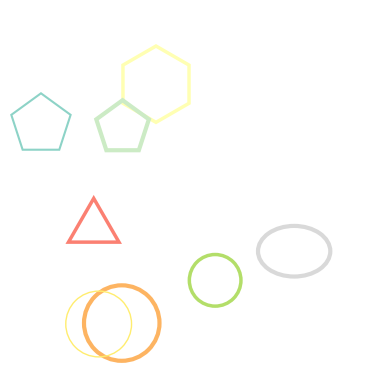[{"shape": "pentagon", "thickness": 1.5, "radius": 0.4, "center": [0.106, 0.677]}, {"shape": "hexagon", "thickness": 2.5, "radius": 0.5, "center": [0.405, 0.781]}, {"shape": "triangle", "thickness": 2.5, "radius": 0.38, "center": [0.243, 0.409]}, {"shape": "circle", "thickness": 3, "radius": 0.49, "center": [0.316, 0.161]}, {"shape": "circle", "thickness": 2.5, "radius": 0.34, "center": [0.559, 0.272]}, {"shape": "oval", "thickness": 3, "radius": 0.47, "center": [0.764, 0.347]}, {"shape": "pentagon", "thickness": 3, "radius": 0.36, "center": [0.318, 0.668]}, {"shape": "circle", "thickness": 1, "radius": 0.43, "center": [0.256, 0.158]}]